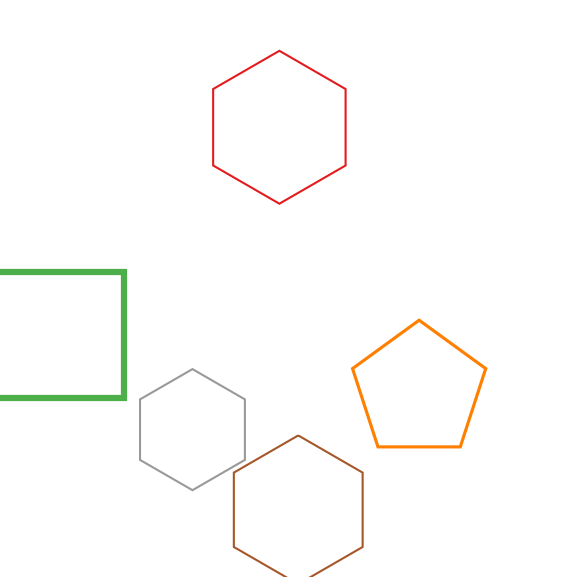[{"shape": "hexagon", "thickness": 1, "radius": 0.66, "center": [0.484, 0.779]}, {"shape": "square", "thickness": 3, "radius": 0.55, "center": [0.106, 0.419]}, {"shape": "pentagon", "thickness": 1.5, "radius": 0.61, "center": [0.726, 0.323]}, {"shape": "hexagon", "thickness": 1, "radius": 0.64, "center": [0.516, 0.116]}, {"shape": "hexagon", "thickness": 1, "radius": 0.52, "center": [0.333, 0.255]}]